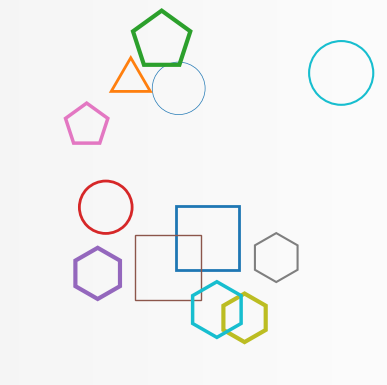[{"shape": "circle", "thickness": 0.5, "radius": 0.34, "center": [0.461, 0.771]}, {"shape": "square", "thickness": 2, "radius": 0.41, "center": [0.535, 0.382]}, {"shape": "triangle", "thickness": 2, "radius": 0.29, "center": [0.337, 0.792]}, {"shape": "pentagon", "thickness": 3, "radius": 0.39, "center": [0.417, 0.895]}, {"shape": "circle", "thickness": 2, "radius": 0.34, "center": [0.273, 0.462]}, {"shape": "hexagon", "thickness": 3, "radius": 0.33, "center": [0.252, 0.29]}, {"shape": "square", "thickness": 1, "radius": 0.42, "center": [0.434, 0.306]}, {"shape": "pentagon", "thickness": 2.5, "radius": 0.29, "center": [0.224, 0.675]}, {"shape": "hexagon", "thickness": 1.5, "radius": 0.32, "center": [0.713, 0.331]}, {"shape": "hexagon", "thickness": 3, "radius": 0.32, "center": [0.631, 0.175]}, {"shape": "hexagon", "thickness": 2.5, "radius": 0.36, "center": [0.56, 0.196]}, {"shape": "circle", "thickness": 1.5, "radius": 0.41, "center": [0.88, 0.811]}]